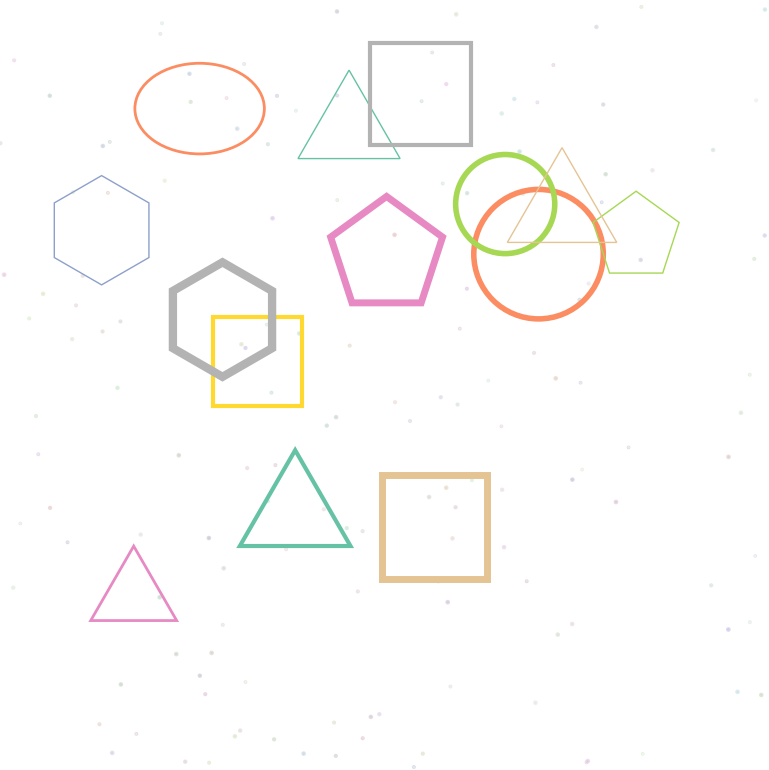[{"shape": "triangle", "thickness": 1.5, "radius": 0.41, "center": [0.383, 0.332]}, {"shape": "triangle", "thickness": 0.5, "radius": 0.38, "center": [0.453, 0.832]}, {"shape": "circle", "thickness": 2, "radius": 0.42, "center": [0.699, 0.67]}, {"shape": "oval", "thickness": 1, "radius": 0.42, "center": [0.259, 0.859]}, {"shape": "hexagon", "thickness": 0.5, "radius": 0.35, "center": [0.132, 0.701]}, {"shape": "pentagon", "thickness": 2.5, "radius": 0.38, "center": [0.502, 0.668]}, {"shape": "triangle", "thickness": 1, "radius": 0.32, "center": [0.174, 0.226]}, {"shape": "pentagon", "thickness": 0.5, "radius": 0.29, "center": [0.826, 0.693]}, {"shape": "circle", "thickness": 2, "radius": 0.32, "center": [0.656, 0.735]}, {"shape": "square", "thickness": 1.5, "radius": 0.29, "center": [0.335, 0.53]}, {"shape": "square", "thickness": 2.5, "radius": 0.34, "center": [0.564, 0.316]}, {"shape": "triangle", "thickness": 0.5, "radius": 0.41, "center": [0.73, 0.726]}, {"shape": "hexagon", "thickness": 3, "radius": 0.37, "center": [0.289, 0.585]}, {"shape": "square", "thickness": 1.5, "radius": 0.33, "center": [0.546, 0.878]}]